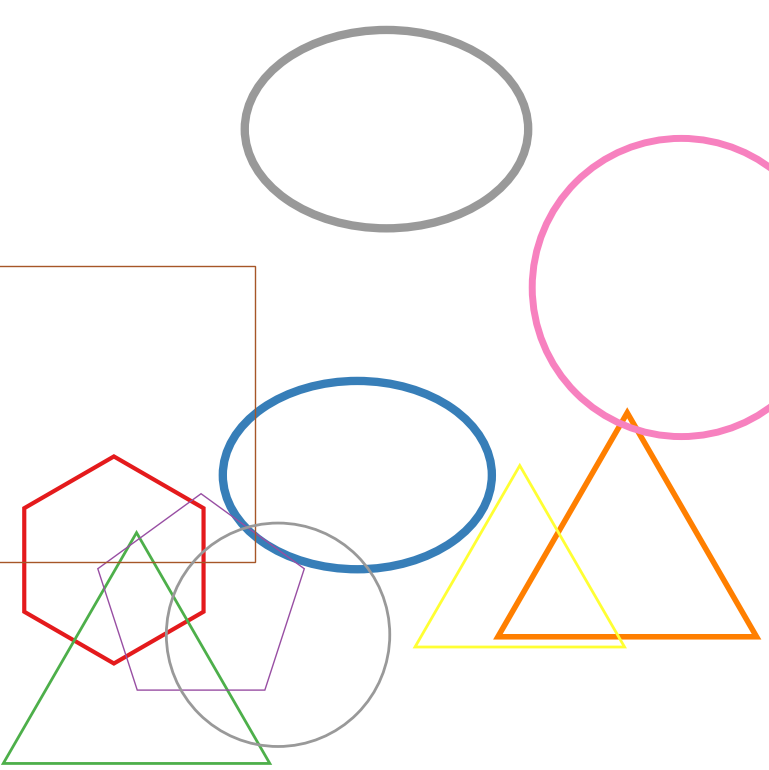[{"shape": "hexagon", "thickness": 1.5, "radius": 0.67, "center": [0.148, 0.273]}, {"shape": "oval", "thickness": 3, "radius": 0.87, "center": [0.464, 0.383]}, {"shape": "triangle", "thickness": 1, "radius": 1.0, "center": [0.177, 0.108]}, {"shape": "pentagon", "thickness": 0.5, "radius": 0.7, "center": [0.261, 0.218]}, {"shape": "triangle", "thickness": 2, "radius": 0.97, "center": [0.815, 0.27]}, {"shape": "triangle", "thickness": 1, "radius": 0.79, "center": [0.675, 0.238]}, {"shape": "square", "thickness": 0.5, "radius": 0.96, "center": [0.14, 0.462]}, {"shape": "circle", "thickness": 2.5, "radius": 0.97, "center": [0.885, 0.627]}, {"shape": "oval", "thickness": 3, "radius": 0.92, "center": [0.502, 0.832]}, {"shape": "circle", "thickness": 1, "radius": 0.73, "center": [0.361, 0.176]}]